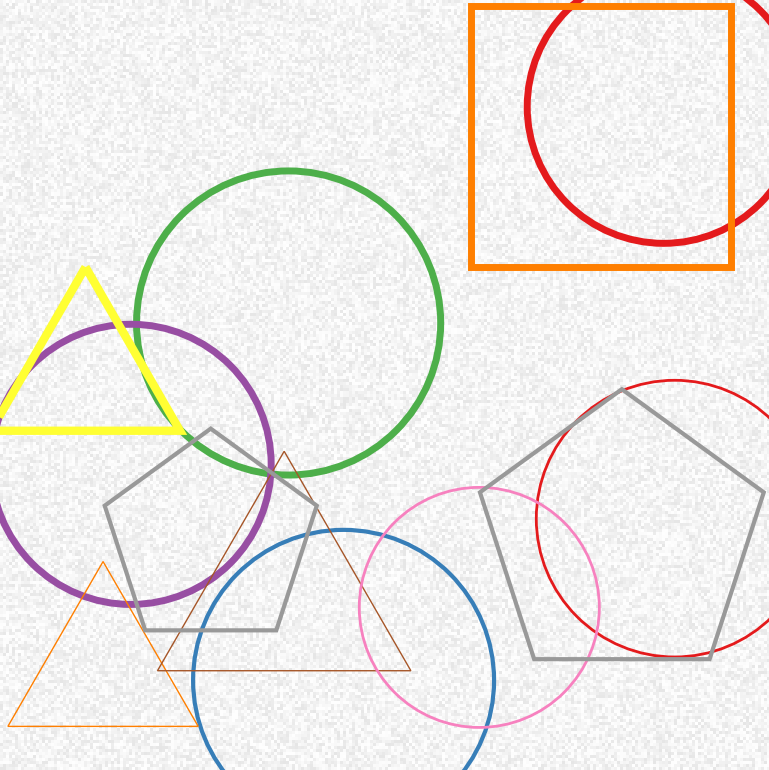[{"shape": "circle", "thickness": 2.5, "radius": 0.89, "center": [0.862, 0.861]}, {"shape": "circle", "thickness": 1, "radius": 0.9, "center": [0.876, 0.326]}, {"shape": "circle", "thickness": 1.5, "radius": 0.98, "center": [0.446, 0.116]}, {"shape": "circle", "thickness": 2.5, "radius": 0.99, "center": [0.375, 0.581]}, {"shape": "circle", "thickness": 2.5, "radius": 0.91, "center": [0.17, 0.397]}, {"shape": "triangle", "thickness": 0.5, "radius": 0.71, "center": [0.134, 0.128]}, {"shape": "square", "thickness": 2.5, "radius": 0.85, "center": [0.78, 0.823]}, {"shape": "triangle", "thickness": 3, "radius": 0.71, "center": [0.111, 0.511]}, {"shape": "triangle", "thickness": 0.5, "radius": 0.95, "center": [0.369, 0.224]}, {"shape": "circle", "thickness": 1, "radius": 0.78, "center": [0.622, 0.211]}, {"shape": "pentagon", "thickness": 1.5, "radius": 0.97, "center": [0.808, 0.301]}, {"shape": "pentagon", "thickness": 1.5, "radius": 0.72, "center": [0.274, 0.299]}]